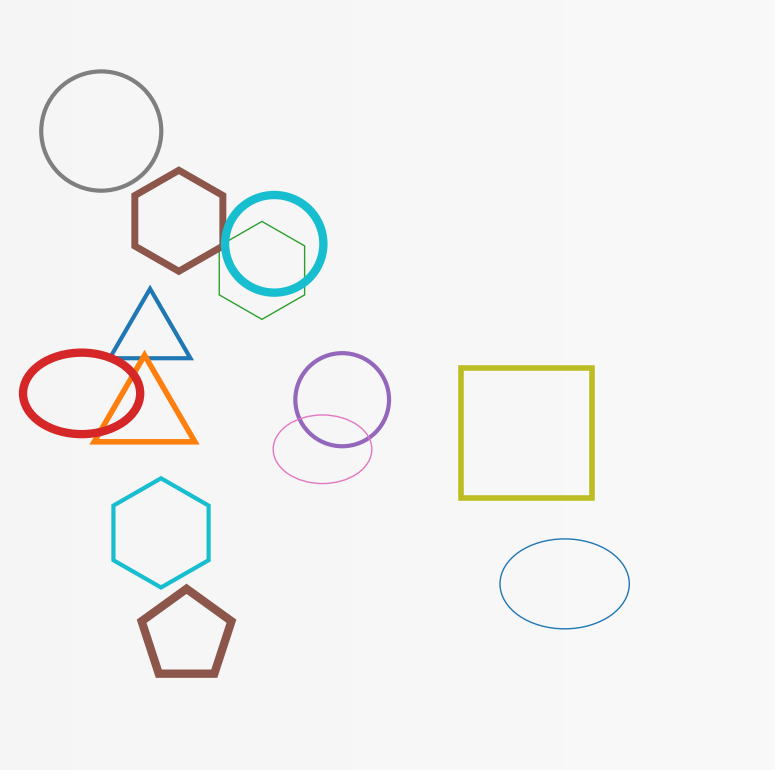[{"shape": "triangle", "thickness": 1.5, "radius": 0.3, "center": [0.194, 0.565]}, {"shape": "oval", "thickness": 0.5, "radius": 0.42, "center": [0.729, 0.242]}, {"shape": "triangle", "thickness": 2, "radius": 0.38, "center": [0.187, 0.464]}, {"shape": "hexagon", "thickness": 0.5, "radius": 0.32, "center": [0.338, 0.649]}, {"shape": "oval", "thickness": 3, "radius": 0.38, "center": [0.105, 0.489]}, {"shape": "circle", "thickness": 1.5, "radius": 0.3, "center": [0.442, 0.481]}, {"shape": "hexagon", "thickness": 2.5, "radius": 0.33, "center": [0.231, 0.713]}, {"shape": "pentagon", "thickness": 3, "radius": 0.3, "center": [0.241, 0.174]}, {"shape": "oval", "thickness": 0.5, "radius": 0.32, "center": [0.416, 0.417]}, {"shape": "circle", "thickness": 1.5, "radius": 0.39, "center": [0.131, 0.83]}, {"shape": "square", "thickness": 2, "radius": 0.42, "center": [0.68, 0.438]}, {"shape": "hexagon", "thickness": 1.5, "radius": 0.35, "center": [0.208, 0.308]}, {"shape": "circle", "thickness": 3, "radius": 0.32, "center": [0.354, 0.683]}]